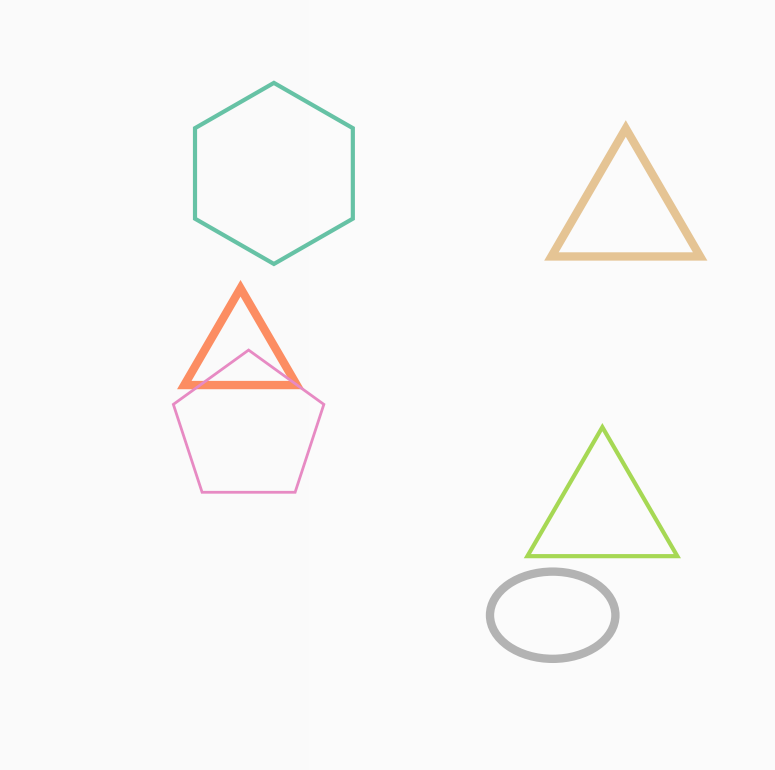[{"shape": "hexagon", "thickness": 1.5, "radius": 0.59, "center": [0.353, 0.775]}, {"shape": "triangle", "thickness": 3, "radius": 0.42, "center": [0.31, 0.542]}, {"shape": "pentagon", "thickness": 1, "radius": 0.51, "center": [0.321, 0.443]}, {"shape": "triangle", "thickness": 1.5, "radius": 0.56, "center": [0.777, 0.334]}, {"shape": "triangle", "thickness": 3, "radius": 0.55, "center": [0.807, 0.722]}, {"shape": "oval", "thickness": 3, "radius": 0.4, "center": [0.713, 0.201]}]